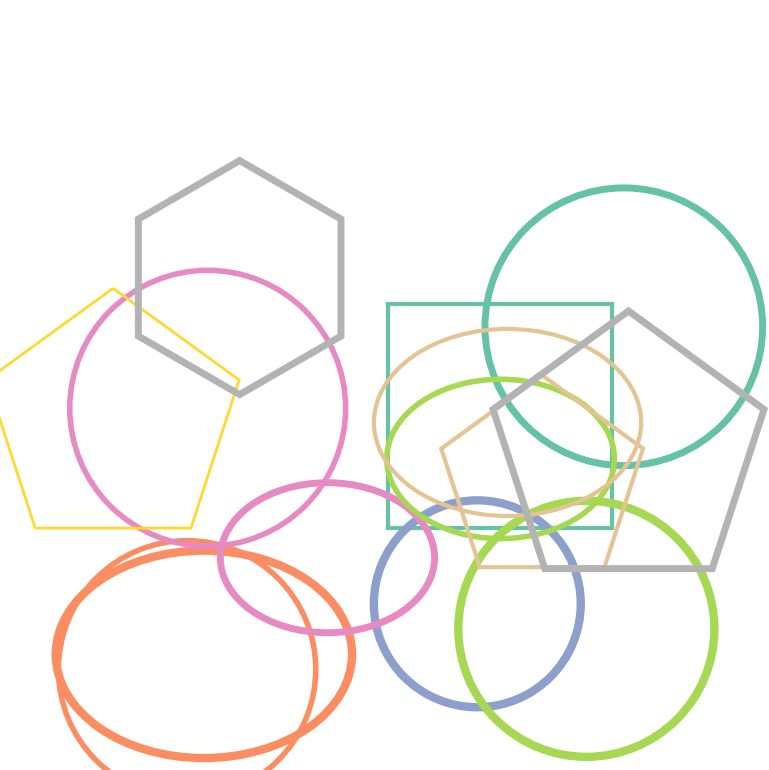[{"shape": "circle", "thickness": 2.5, "radius": 0.9, "center": [0.81, 0.576]}, {"shape": "square", "thickness": 1.5, "radius": 0.73, "center": [0.65, 0.459]}, {"shape": "oval", "thickness": 3, "radius": 0.96, "center": [0.265, 0.15]}, {"shape": "circle", "thickness": 2, "radius": 0.84, "center": [0.243, 0.131]}, {"shape": "circle", "thickness": 3, "radius": 0.67, "center": [0.62, 0.216]}, {"shape": "oval", "thickness": 2.5, "radius": 0.7, "center": [0.425, 0.276]}, {"shape": "circle", "thickness": 2, "radius": 0.9, "center": [0.27, 0.47]}, {"shape": "oval", "thickness": 2, "radius": 0.74, "center": [0.65, 0.404]}, {"shape": "circle", "thickness": 3, "radius": 0.83, "center": [0.762, 0.183]}, {"shape": "pentagon", "thickness": 1, "radius": 0.86, "center": [0.147, 0.453]}, {"shape": "pentagon", "thickness": 1.5, "radius": 0.69, "center": [0.704, 0.375]}, {"shape": "oval", "thickness": 1.5, "radius": 0.87, "center": [0.659, 0.451]}, {"shape": "hexagon", "thickness": 2.5, "radius": 0.76, "center": [0.311, 0.64]}, {"shape": "pentagon", "thickness": 2.5, "radius": 0.92, "center": [0.816, 0.411]}]